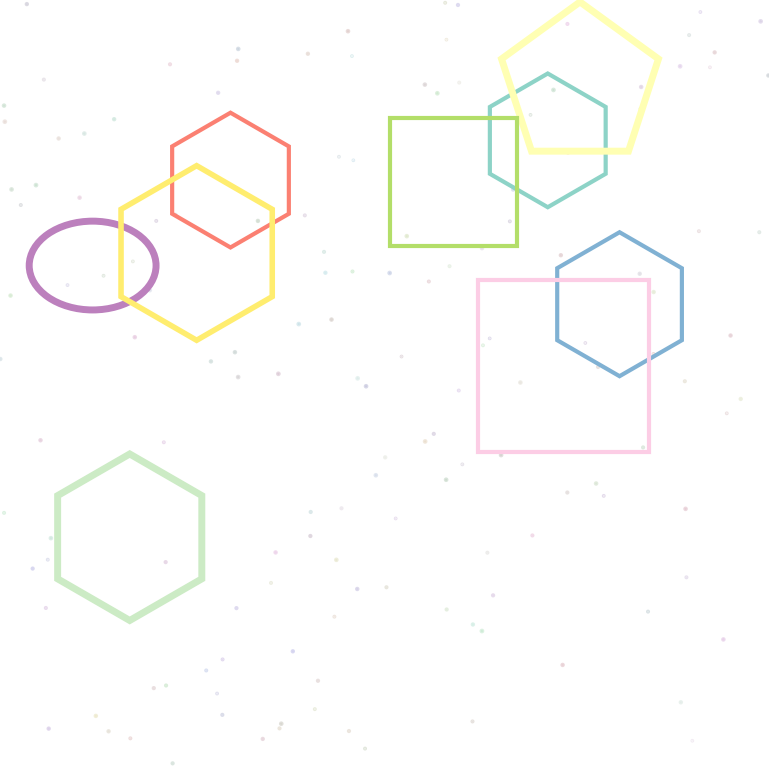[{"shape": "hexagon", "thickness": 1.5, "radius": 0.43, "center": [0.711, 0.818]}, {"shape": "pentagon", "thickness": 2.5, "radius": 0.54, "center": [0.753, 0.89]}, {"shape": "hexagon", "thickness": 1.5, "radius": 0.44, "center": [0.299, 0.766]}, {"shape": "hexagon", "thickness": 1.5, "radius": 0.47, "center": [0.805, 0.605]}, {"shape": "square", "thickness": 1.5, "radius": 0.41, "center": [0.589, 0.764]}, {"shape": "square", "thickness": 1.5, "radius": 0.56, "center": [0.732, 0.525]}, {"shape": "oval", "thickness": 2.5, "radius": 0.41, "center": [0.12, 0.655]}, {"shape": "hexagon", "thickness": 2.5, "radius": 0.54, "center": [0.168, 0.302]}, {"shape": "hexagon", "thickness": 2, "radius": 0.57, "center": [0.255, 0.671]}]